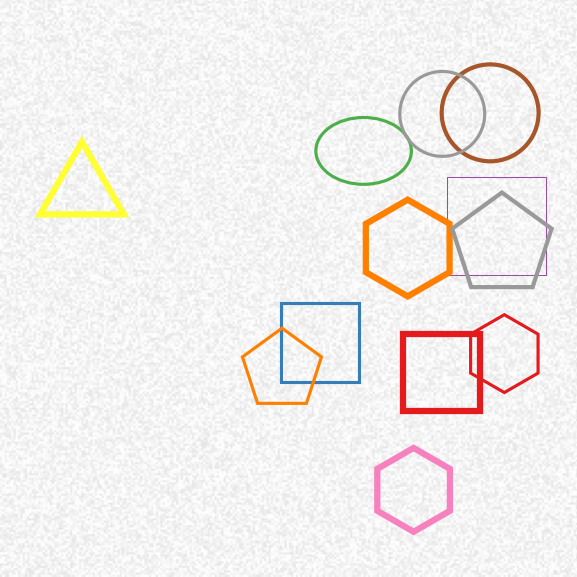[{"shape": "hexagon", "thickness": 1.5, "radius": 0.34, "center": [0.873, 0.387]}, {"shape": "square", "thickness": 3, "radius": 0.33, "center": [0.764, 0.354]}, {"shape": "square", "thickness": 1.5, "radius": 0.34, "center": [0.554, 0.406]}, {"shape": "oval", "thickness": 1.5, "radius": 0.41, "center": [0.63, 0.738]}, {"shape": "square", "thickness": 0.5, "radius": 0.43, "center": [0.86, 0.608]}, {"shape": "hexagon", "thickness": 3, "radius": 0.42, "center": [0.706, 0.57]}, {"shape": "pentagon", "thickness": 1.5, "radius": 0.36, "center": [0.488, 0.359]}, {"shape": "triangle", "thickness": 3, "radius": 0.42, "center": [0.142, 0.67]}, {"shape": "circle", "thickness": 2, "radius": 0.42, "center": [0.849, 0.804]}, {"shape": "hexagon", "thickness": 3, "radius": 0.36, "center": [0.716, 0.151]}, {"shape": "circle", "thickness": 1.5, "radius": 0.37, "center": [0.766, 0.802]}, {"shape": "pentagon", "thickness": 2, "radius": 0.45, "center": [0.869, 0.575]}]